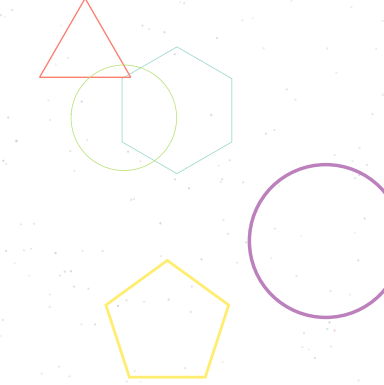[{"shape": "hexagon", "thickness": 0.5, "radius": 0.82, "center": [0.46, 0.714]}, {"shape": "triangle", "thickness": 1, "radius": 0.68, "center": [0.221, 0.868]}, {"shape": "circle", "thickness": 0.5, "radius": 0.69, "center": [0.322, 0.694]}, {"shape": "circle", "thickness": 2.5, "radius": 0.99, "center": [0.846, 0.374]}, {"shape": "pentagon", "thickness": 2, "radius": 0.84, "center": [0.435, 0.156]}]